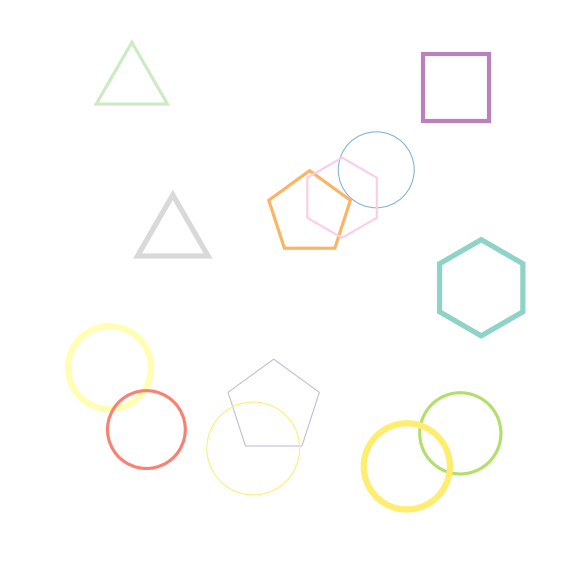[{"shape": "hexagon", "thickness": 2.5, "radius": 0.42, "center": [0.833, 0.501]}, {"shape": "circle", "thickness": 3, "radius": 0.36, "center": [0.19, 0.362]}, {"shape": "pentagon", "thickness": 0.5, "radius": 0.42, "center": [0.474, 0.294]}, {"shape": "circle", "thickness": 1.5, "radius": 0.34, "center": [0.253, 0.255]}, {"shape": "circle", "thickness": 0.5, "radius": 0.33, "center": [0.651, 0.705]}, {"shape": "pentagon", "thickness": 1.5, "radius": 0.37, "center": [0.536, 0.629]}, {"shape": "circle", "thickness": 1.5, "radius": 0.35, "center": [0.797, 0.249]}, {"shape": "hexagon", "thickness": 1, "radius": 0.35, "center": [0.592, 0.657]}, {"shape": "triangle", "thickness": 2.5, "radius": 0.35, "center": [0.299, 0.591]}, {"shape": "square", "thickness": 2, "radius": 0.29, "center": [0.79, 0.848]}, {"shape": "triangle", "thickness": 1.5, "radius": 0.36, "center": [0.228, 0.855]}, {"shape": "circle", "thickness": 3, "radius": 0.37, "center": [0.705, 0.192]}, {"shape": "circle", "thickness": 0.5, "radius": 0.4, "center": [0.439, 0.223]}]